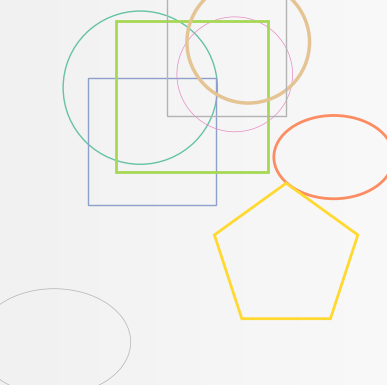[{"shape": "circle", "thickness": 1, "radius": 1.0, "center": [0.362, 0.772]}, {"shape": "oval", "thickness": 2, "radius": 0.77, "center": [0.861, 0.592]}, {"shape": "square", "thickness": 1, "radius": 0.83, "center": [0.393, 0.633]}, {"shape": "circle", "thickness": 0.5, "radius": 0.75, "center": [0.606, 0.807]}, {"shape": "square", "thickness": 2, "radius": 0.98, "center": [0.496, 0.75]}, {"shape": "pentagon", "thickness": 2, "radius": 0.97, "center": [0.738, 0.33]}, {"shape": "circle", "thickness": 2.5, "radius": 0.79, "center": [0.641, 0.891]}, {"shape": "oval", "thickness": 0.5, "radius": 0.99, "center": [0.14, 0.112]}, {"shape": "square", "thickness": 1, "radius": 0.77, "center": [0.585, 0.853]}]